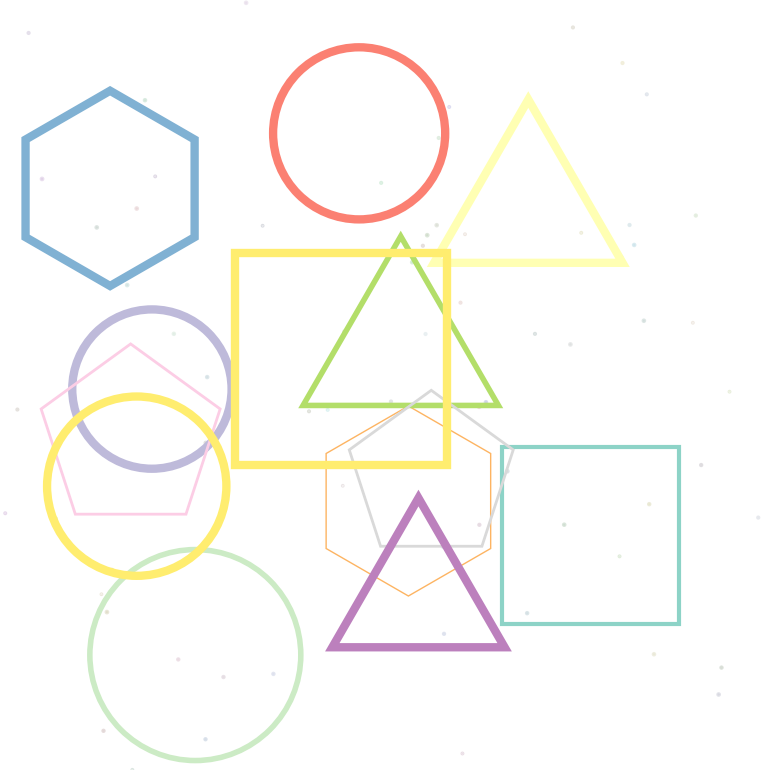[{"shape": "square", "thickness": 1.5, "radius": 0.57, "center": [0.767, 0.304]}, {"shape": "triangle", "thickness": 3, "radius": 0.71, "center": [0.686, 0.729]}, {"shape": "circle", "thickness": 3, "radius": 0.52, "center": [0.197, 0.495]}, {"shape": "circle", "thickness": 3, "radius": 0.56, "center": [0.466, 0.827]}, {"shape": "hexagon", "thickness": 3, "radius": 0.63, "center": [0.143, 0.755]}, {"shape": "hexagon", "thickness": 0.5, "radius": 0.62, "center": [0.53, 0.349]}, {"shape": "triangle", "thickness": 2, "radius": 0.73, "center": [0.52, 0.547]}, {"shape": "pentagon", "thickness": 1, "radius": 0.61, "center": [0.17, 0.431]}, {"shape": "pentagon", "thickness": 1, "radius": 0.56, "center": [0.56, 0.381]}, {"shape": "triangle", "thickness": 3, "radius": 0.65, "center": [0.543, 0.224]}, {"shape": "circle", "thickness": 2, "radius": 0.68, "center": [0.254, 0.149]}, {"shape": "square", "thickness": 3, "radius": 0.69, "center": [0.443, 0.533]}, {"shape": "circle", "thickness": 3, "radius": 0.58, "center": [0.178, 0.369]}]